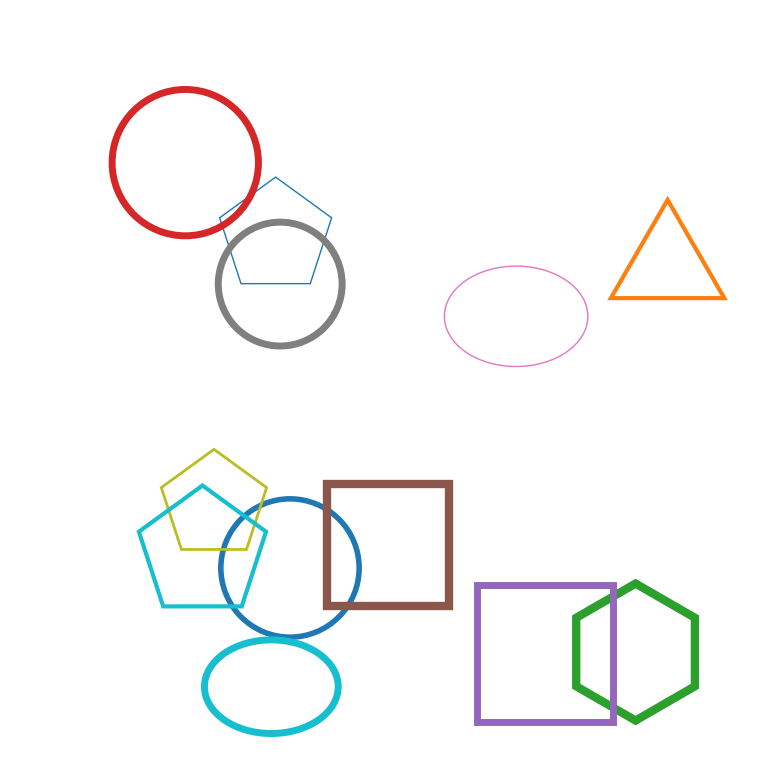[{"shape": "circle", "thickness": 2, "radius": 0.45, "center": [0.377, 0.262]}, {"shape": "pentagon", "thickness": 0.5, "radius": 0.38, "center": [0.358, 0.694]}, {"shape": "triangle", "thickness": 1.5, "radius": 0.43, "center": [0.867, 0.655]}, {"shape": "hexagon", "thickness": 3, "radius": 0.44, "center": [0.825, 0.153]}, {"shape": "circle", "thickness": 2.5, "radius": 0.48, "center": [0.241, 0.789]}, {"shape": "square", "thickness": 2.5, "radius": 0.44, "center": [0.708, 0.151]}, {"shape": "square", "thickness": 3, "radius": 0.4, "center": [0.504, 0.292]}, {"shape": "oval", "thickness": 0.5, "radius": 0.47, "center": [0.67, 0.589]}, {"shape": "circle", "thickness": 2.5, "radius": 0.4, "center": [0.364, 0.631]}, {"shape": "pentagon", "thickness": 1, "radius": 0.36, "center": [0.278, 0.345]}, {"shape": "pentagon", "thickness": 1.5, "radius": 0.43, "center": [0.263, 0.283]}, {"shape": "oval", "thickness": 2.5, "radius": 0.43, "center": [0.352, 0.108]}]